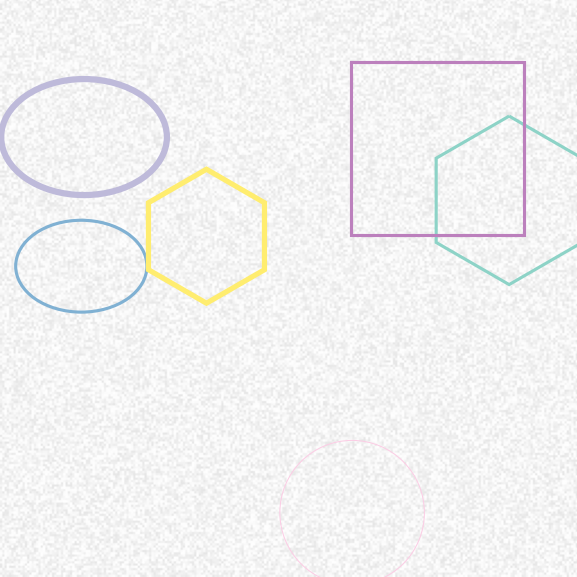[{"shape": "hexagon", "thickness": 1.5, "radius": 0.73, "center": [0.882, 0.652]}, {"shape": "oval", "thickness": 3, "radius": 0.72, "center": [0.146, 0.762]}, {"shape": "oval", "thickness": 1.5, "radius": 0.57, "center": [0.141, 0.538]}, {"shape": "circle", "thickness": 0.5, "radius": 0.63, "center": [0.61, 0.111]}, {"shape": "square", "thickness": 1.5, "radius": 0.75, "center": [0.757, 0.742]}, {"shape": "hexagon", "thickness": 2.5, "radius": 0.58, "center": [0.358, 0.59]}]